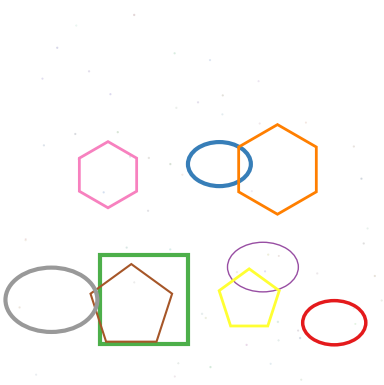[{"shape": "oval", "thickness": 2.5, "radius": 0.41, "center": [0.868, 0.162]}, {"shape": "oval", "thickness": 3, "radius": 0.41, "center": [0.57, 0.574]}, {"shape": "square", "thickness": 3, "radius": 0.58, "center": [0.374, 0.222]}, {"shape": "oval", "thickness": 1, "radius": 0.46, "center": [0.683, 0.306]}, {"shape": "hexagon", "thickness": 2, "radius": 0.58, "center": [0.721, 0.56]}, {"shape": "pentagon", "thickness": 2, "radius": 0.41, "center": [0.647, 0.22]}, {"shape": "pentagon", "thickness": 1.5, "radius": 0.56, "center": [0.341, 0.203]}, {"shape": "hexagon", "thickness": 2, "radius": 0.43, "center": [0.281, 0.546]}, {"shape": "oval", "thickness": 3, "radius": 0.6, "center": [0.134, 0.221]}]